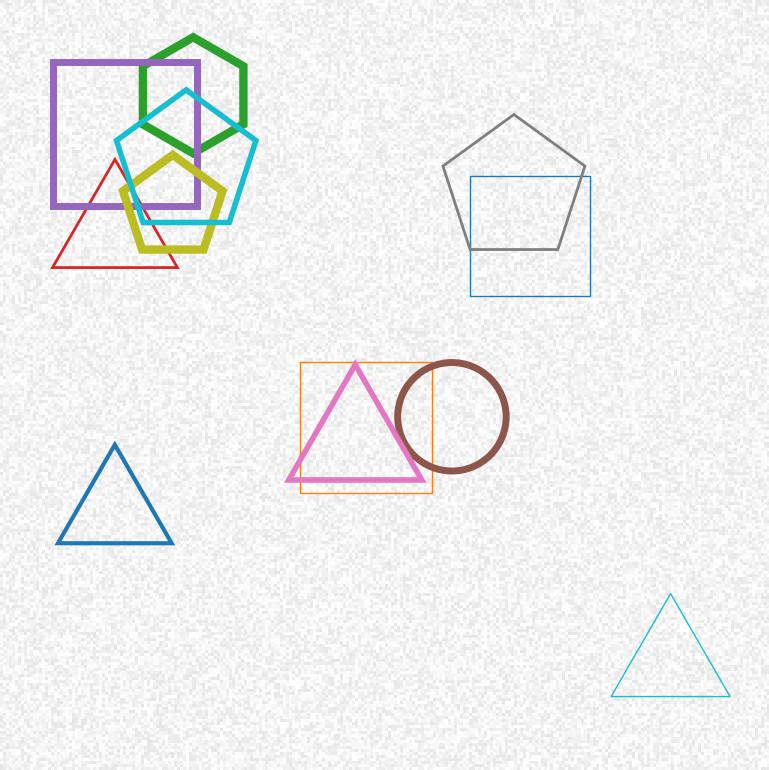[{"shape": "square", "thickness": 0.5, "radius": 0.39, "center": [0.688, 0.693]}, {"shape": "triangle", "thickness": 1.5, "radius": 0.43, "center": [0.149, 0.337]}, {"shape": "square", "thickness": 0.5, "radius": 0.43, "center": [0.475, 0.445]}, {"shape": "hexagon", "thickness": 3, "radius": 0.38, "center": [0.251, 0.876]}, {"shape": "triangle", "thickness": 1, "radius": 0.47, "center": [0.149, 0.699]}, {"shape": "square", "thickness": 2.5, "radius": 0.47, "center": [0.162, 0.826]}, {"shape": "circle", "thickness": 2.5, "radius": 0.35, "center": [0.587, 0.459]}, {"shape": "triangle", "thickness": 2, "radius": 0.5, "center": [0.461, 0.427]}, {"shape": "pentagon", "thickness": 1, "radius": 0.48, "center": [0.667, 0.754]}, {"shape": "pentagon", "thickness": 3, "radius": 0.34, "center": [0.224, 0.731]}, {"shape": "pentagon", "thickness": 2, "radius": 0.48, "center": [0.242, 0.788]}, {"shape": "triangle", "thickness": 0.5, "radius": 0.45, "center": [0.871, 0.14]}]